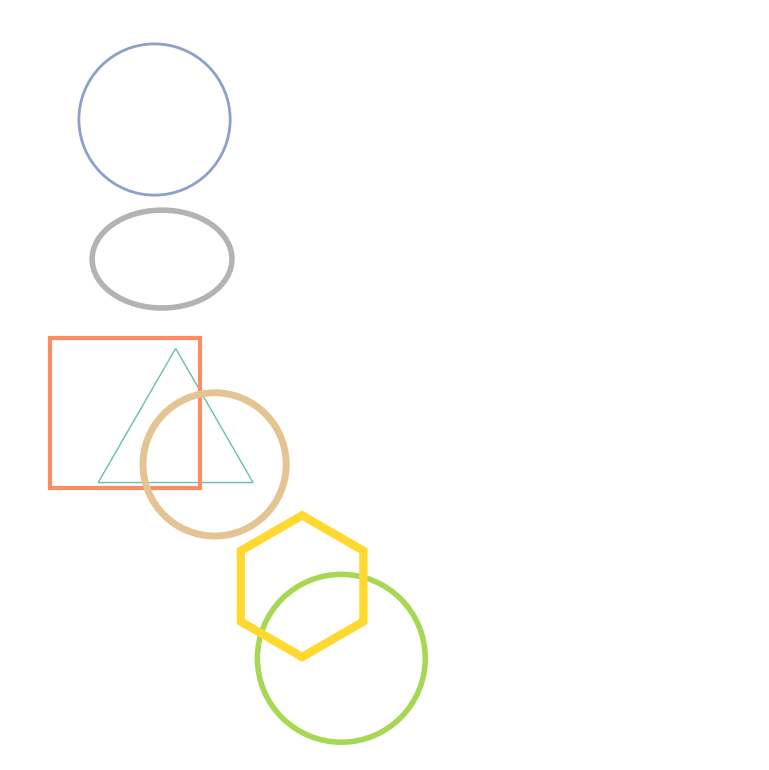[{"shape": "triangle", "thickness": 0.5, "radius": 0.58, "center": [0.228, 0.431]}, {"shape": "square", "thickness": 1.5, "radius": 0.49, "center": [0.162, 0.464]}, {"shape": "circle", "thickness": 1, "radius": 0.49, "center": [0.201, 0.845]}, {"shape": "circle", "thickness": 2, "radius": 0.55, "center": [0.443, 0.145]}, {"shape": "hexagon", "thickness": 3, "radius": 0.46, "center": [0.392, 0.239]}, {"shape": "circle", "thickness": 2.5, "radius": 0.46, "center": [0.279, 0.397]}, {"shape": "oval", "thickness": 2, "radius": 0.45, "center": [0.21, 0.664]}]